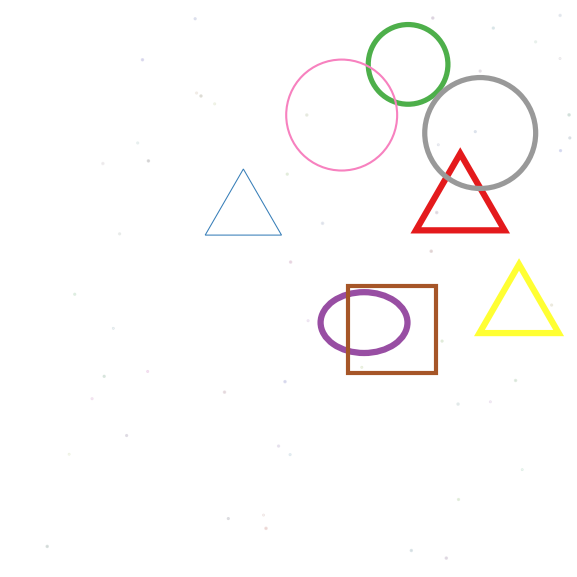[{"shape": "triangle", "thickness": 3, "radius": 0.44, "center": [0.797, 0.645]}, {"shape": "triangle", "thickness": 0.5, "radius": 0.38, "center": [0.421, 0.63]}, {"shape": "circle", "thickness": 2.5, "radius": 0.34, "center": [0.707, 0.888]}, {"shape": "oval", "thickness": 3, "radius": 0.38, "center": [0.63, 0.441]}, {"shape": "triangle", "thickness": 3, "radius": 0.4, "center": [0.899, 0.462]}, {"shape": "square", "thickness": 2, "radius": 0.38, "center": [0.679, 0.428]}, {"shape": "circle", "thickness": 1, "radius": 0.48, "center": [0.592, 0.8]}, {"shape": "circle", "thickness": 2.5, "radius": 0.48, "center": [0.832, 0.769]}]